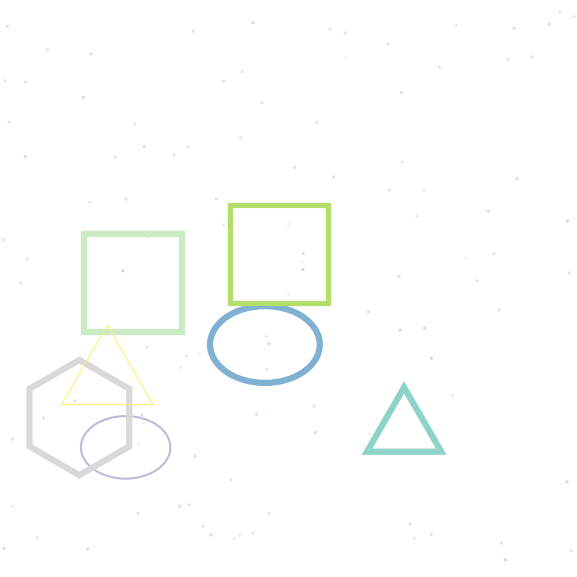[{"shape": "triangle", "thickness": 3, "radius": 0.37, "center": [0.7, 0.254]}, {"shape": "oval", "thickness": 1, "radius": 0.39, "center": [0.218, 0.224]}, {"shape": "oval", "thickness": 3, "radius": 0.47, "center": [0.459, 0.403]}, {"shape": "square", "thickness": 2.5, "radius": 0.43, "center": [0.483, 0.56]}, {"shape": "hexagon", "thickness": 3, "radius": 0.5, "center": [0.137, 0.276]}, {"shape": "square", "thickness": 3, "radius": 0.43, "center": [0.23, 0.509]}, {"shape": "triangle", "thickness": 0.5, "radius": 0.46, "center": [0.186, 0.344]}]